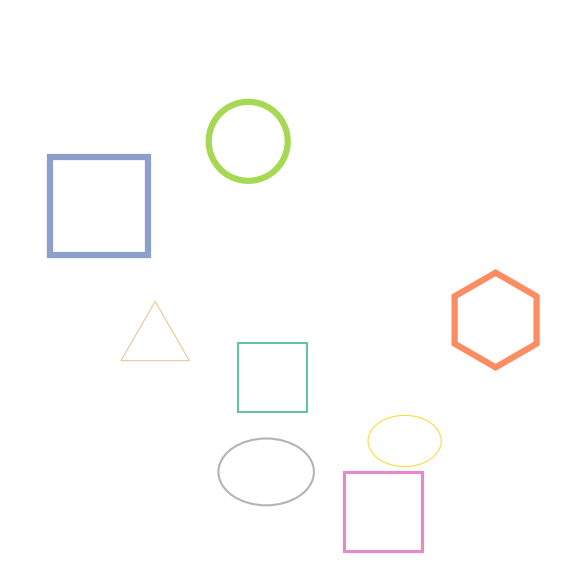[{"shape": "square", "thickness": 1, "radius": 0.3, "center": [0.472, 0.345]}, {"shape": "hexagon", "thickness": 3, "radius": 0.41, "center": [0.858, 0.445]}, {"shape": "square", "thickness": 3, "radius": 0.42, "center": [0.171, 0.643]}, {"shape": "square", "thickness": 1.5, "radius": 0.34, "center": [0.663, 0.114]}, {"shape": "circle", "thickness": 3, "radius": 0.34, "center": [0.43, 0.754]}, {"shape": "oval", "thickness": 0.5, "radius": 0.32, "center": [0.701, 0.236]}, {"shape": "triangle", "thickness": 0.5, "radius": 0.34, "center": [0.269, 0.409]}, {"shape": "oval", "thickness": 1, "radius": 0.41, "center": [0.461, 0.182]}]